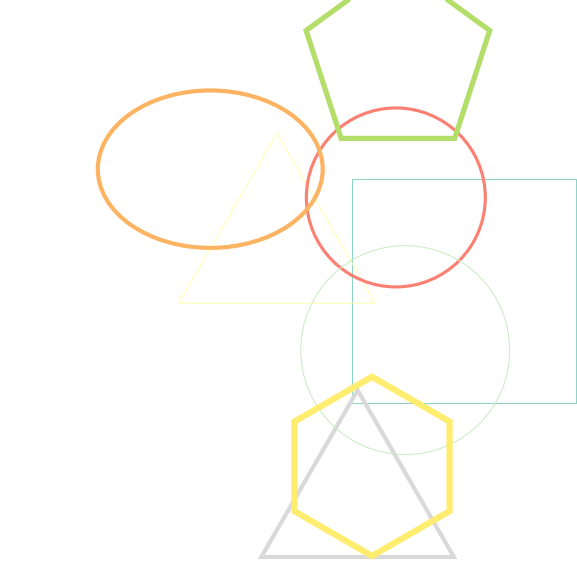[{"shape": "square", "thickness": 0.5, "radius": 0.97, "center": [0.804, 0.494]}, {"shape": "triangle", "thickness": 0.5, "radius": 0.98, "center": [0.48, 0.572]}, {"shape": "circle", "thickness": 1.5, "radius": 0.77, "center": [0.685, 0.657]}, {"shape": "oval", "thickness": 2, "radius": 0.97, "center": [0.364, 0.706]}, {"shape": "pentagon", "thickness": 2.5, "radius": 0.84, "center": [0.689, 0.895]}, {"shape": "triangle", "thickness": 2, "radius": 0.96, "center": [0.619, 0.131]}, {"shape": "circle", "thickness": 0.5, "radius": 0.9, "center": [0.702, 0.393]}, {"shape": "hexagon", "thickness": 3, "radius": 0.78, "center": [0.644, 0.192]}]